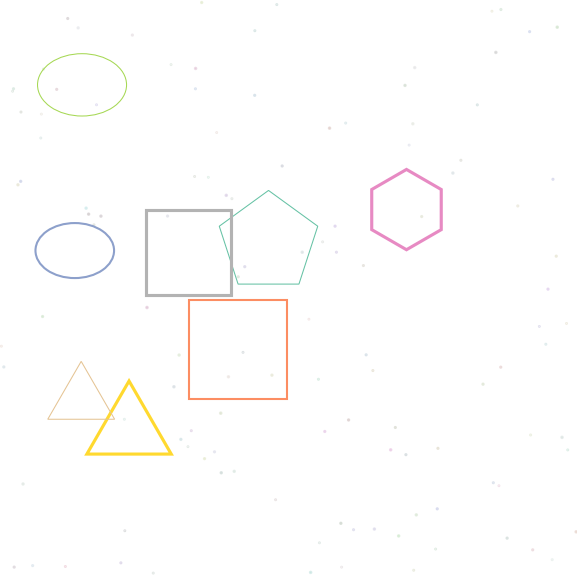[{"shape": "pentagon", "thickness": 0.5, "radius": 0.45, "center": [0.465, 0.58]}, {"shape": "square", "thickness": 1, "radius": 0.42, "center": [0.413, 0.394]}, {"shape": "oval", "thickness": 1, "radius": 0.34, "center": [0.129, 0.565]}, {"shape": "hexagon", "thickness": 1.5, "radius": 0.35, "center": [0.704, 0.636]}, {"shape": "oval", "thickness": 0.5, "radius": 0.39, "center": [0.142, 0.852]}, {"shape": "triangle", "thickness": 1.5, "radius": 0.42, "center": [0.223, 0.255]}, {"shape": "triangle", "thickness": 0.5, "radius": 0.33, "center": [0.141, 0.307]}, {"shape": "square", "thickness": 1.5, "radius": 0.37, "center": [0.326, 0.562]}]